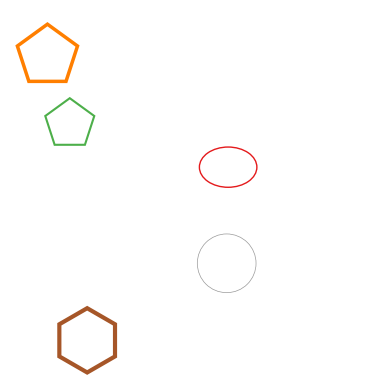[{"shape": "oval", "thickness": 1, "radius": 0.37, "center": [0.593, 0.566]}, {"shape": "pentagon", "thickness": 1.5, "radius": 0.33, "center": [0.181, 0.678]}, {"shape": "pentagon", "thickness": 2.5, "radius": 0.41, "center": [0.123, 0.855]}, {"shape": "hexagon", "thickness": 3, "radius": 0.42, "center": [0.226, 0.116]}, {"shape": "circle", "thickness": 0.5, "radius": 0.38, "center": [0.589, 0.316]}]